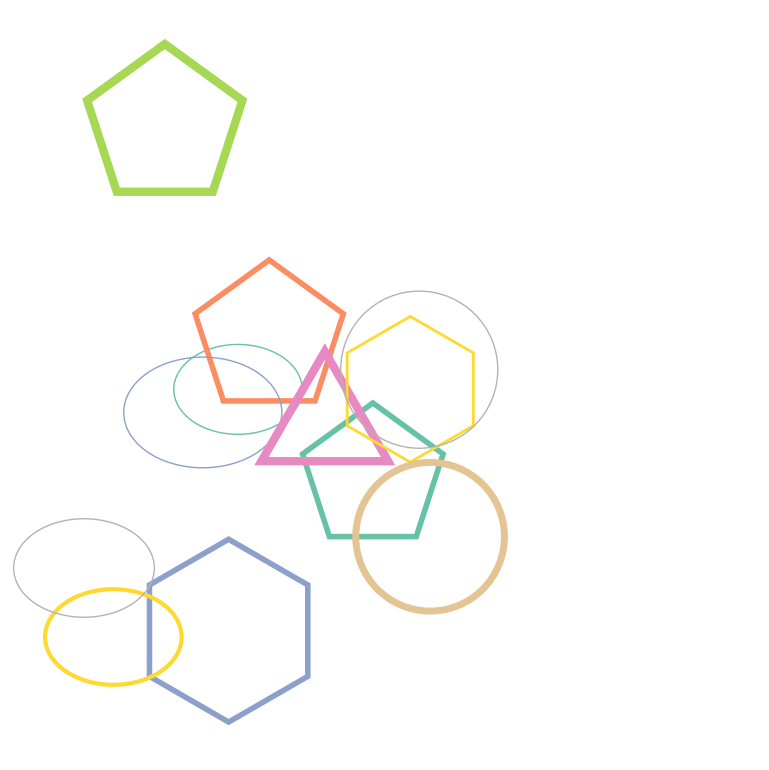[{"shape": "pentagon", "thickness": 2, "radius": 0.48, "center": [0.484, 0.381]}, {"shape": "oval", "thickness": 0.5, "radius": 0.42, "center": [0.309, 0.494]}, {"shape": "pentagon", "thickness": 2, "radius": 0.51, "center": [0.35, 0.561]}, {"shape": "oval", "thickness": 0.5, "radius": 0.51, "center": [0.263, 0.464]}, {"shape": "hexagon", "thickness": 2, "radius": 0.59, "center": [0.297, 0.181]}, {"shape": "triangle", "thickness": 3, "radius": 0.47, "center": [0.422, 0.449]}, {"shape": "pentagon", "thickness": 3, "radius": 0.53, "center": [0.214, 0.837]}, {"shape": "hexagon", "thickness": 1, "radius": 0.47, "center": [0.533, 0.494]}, {"shape": "oval", "thickness": 1.5, "radius": 0.44, "center": [0.147, 0.173]}, {"shape": "circle", "thickness": 2.5, "radius": 0.48, "center": [0.559, 0.303]}, {"shape": "circle", "thickness": 0.5, "radius": 0.51, "center": [0.544, 0.52]}, {"shape": "oval", "thickness": 0.5, "radius": 0.46, "center": [0.109, 0.262]}]